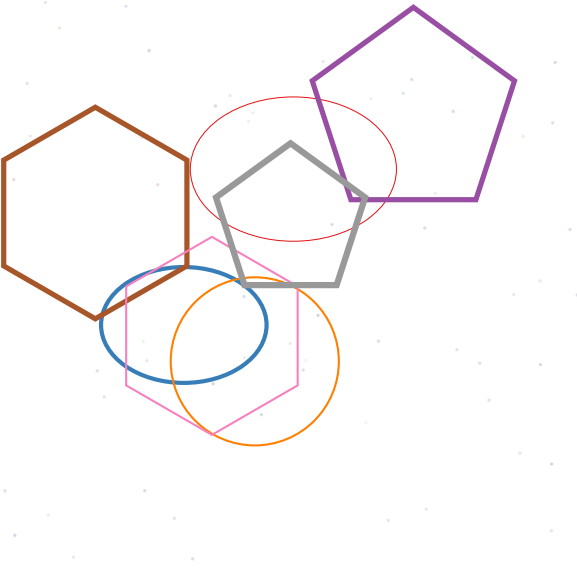[{"shape": "oval", "thickness": 0.5, "radius": 0.89, "center": [0.508, 0.706]}, {"shape": "oval", "thickness": 2, "radius": 0.72, "center": [0.318, 0.436]}, {"shape": "pentagon", "thickness": 2.5, "radius": 0.92, "center": [0.716, 0.802]}, {"shape": "circle", "thickness": 1, "radius": 0.73, "center": [0.441, 0.373]}, {"shape": "hexagon", "thickness": 2.5, "radius": 0.92, "center": [0.165, 0.63]}, {"shape": "hexagon", "thickness": 1, "radius": 0.86, "center": [0.367, 0.418]}, {"shape": "pentagon", "thickness": 3, "radius": 0.68, "center": [0.503, 0.615]}]